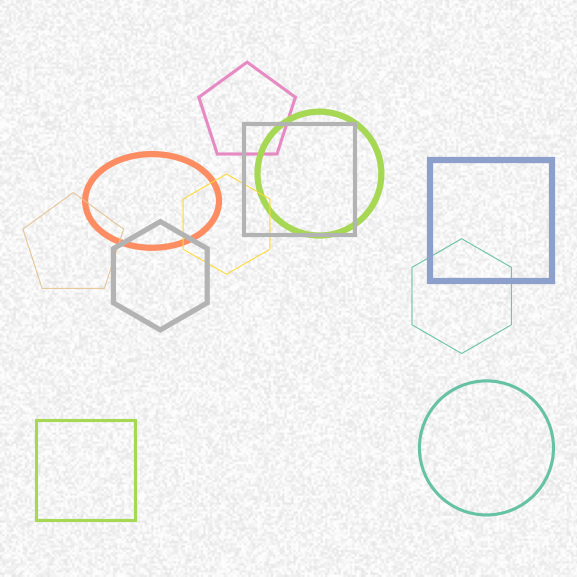[{"shape": "hexagon", "thickness": 0.5, "radius": 0.5, "center": [0.799, 0.486]}, {"shape": "circle", "thickness": 1.5, "radius": 0.58, "center": [0.842, 0.223]}, {"shape": "oval", "thickness": 3, "radius": 0.58, "center": [0.263, 0.651]}, {"shape": "square", "thickness": 3, "radius": 0.53, "center": [0.851, 0.617]}, {"shape": "pentagon", "thickness": 1.5, "radius": 0.44, "center": [0.428, 0.804]}, {"shape": "circle", "thickness": 3, "radius": 0.54, "center": [0.553, 0.699]}, {"shape": "square", "thickness": 1.5, "radius": 0.43, "center": [0.148, 0.186]}, {"shape": "hexagon", "thickness": 0.5, "radius": 0.43, "center": [0.392, 0.611]}, {"shape": "pentagon", "thickness": 0.5, "radius": 0.46, "center": [0.127, 0.574]}, {"shape": "hexagon", "thickness": 2.5, "radius": 0.47, "center": [0.278, 0.522]}, {"shape": "square", "thickness": 2, "radius": 0.48, "center": [0.518, 0.688]}]